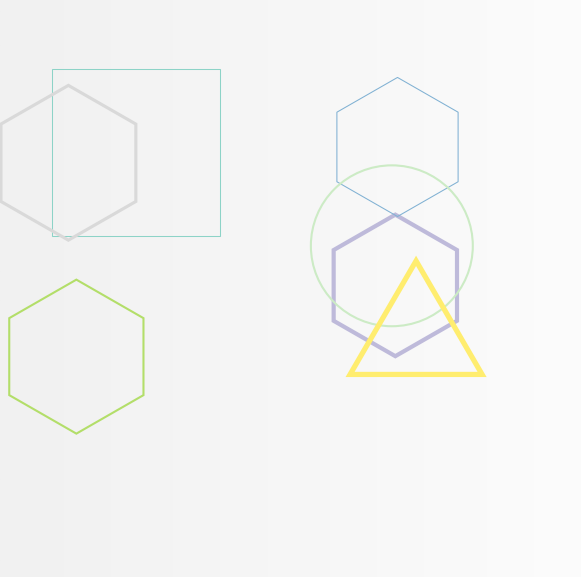[{"shape": "square", "thickness": 0.5, "radius": 0.72, "center": [0.234, 0.736]}, {"shape": "hexagon", "thickness": 2, "radius": 0.61, "center": [0.68, 0.505]}, {"shape": "hexagon", "thickness": 0.5, "radius": 0.6, "center": [0.684, 0.745]}, {"shape": "hexagon", "thickness": 1, "radius": 0.67, "center": [0.131, 0.382]}, {"shape": "hexagon", "thickness": 1.5, "radius": 0.67, "center": [0.118, 0.717]}, {"shape": "circle", "thickness": 1, "radius": 0.7, "center": [0.674, 0.574]}, {"shape": "triangle", "thickness": 2.5, "radius": 0.66, "center": [0.716, 0.416]}]